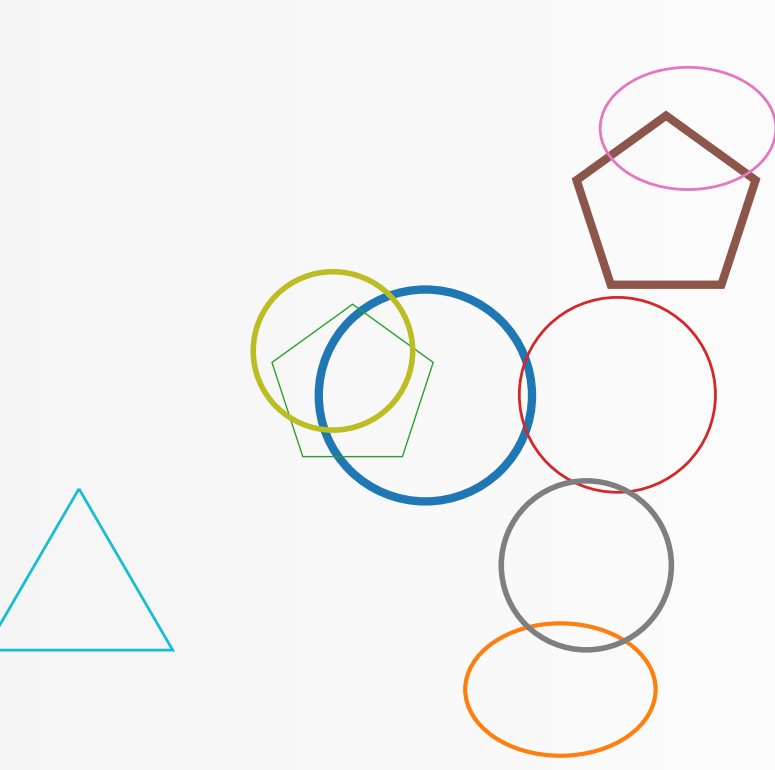[{"shape": "circle", "thickness": 3, "radius": 0.69, "center": [0.549, 0.486]}, {"shape": "oval", "thickness": 1.5, "radius": 0.61, "center": [0.723, 0.104]}, {"shape": "pentagon", "thickness": 0.5, "radius": 0.55, "center": [0.455, 0.495]}, {"shape": "circle", "thickness": 1, "radius": 0.63, "center": [0.797, 0.487]}, {"shape": "pentagon", "thickness": 3, "radius": 0.61, "center": [0.859, 0.728]}, {"shape": "oval", "thickness": 1, "radius": 0.57, "center": [0.888, 0.833]}, {"shape": "circle", "thickness": 2, "radius": 0.55, "center": [0.757, 0.266]}, {"shape": "circle", "thickness": 2, "radius": 0.51, "center": [0.43, 0.544]}, {"shape": "triangle", "thickness": 1, "radius": 0.7, "center": [0.102, 0.226]}]